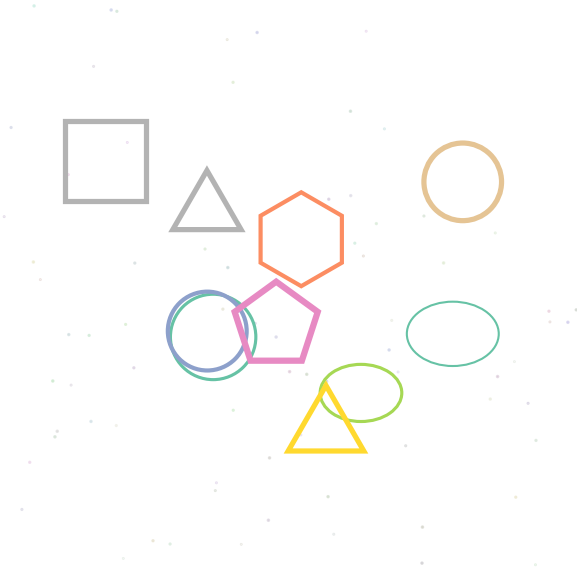[{"shape": "circle", "thickness": 1.5, "radius": 0.37, "center": [0.369, 0.416]}, {"shape": "oval", "thickness": 1, "radius": 0.4, "center": [0.784, 0.421]}, {"shape": "hexagon", "thickness": 2, "radius": 0.41, "center": [0.522, 0.585]}, {"shape": "circle", "thickness": 2, "radius": 0.34, "center": [0.359, 0.426]}, {"shape": "pentagon", "thickness": 3, "radius": 0.38, "center": [0.478, 0.436]}, {"shape": "oval", "thickness": 1.5, "radius": 0.35, "center": [0.625, 0.319]}, {"shape": "triangle", "thickness": 2.5, "radius": 0.38, "center": [0.564, 0.256]}, {"shape": "circle", "thickness": 2.5, "radius": 0.34, "center": [0.801, 0.684]}, {"shape": "triangle", "thickness": 2.5, "radius": 0.34, "center": [0.358, 0.636]}, {"shape": "square", "thickness": 2.5, "radius": 0.35, "center": [0.183, 0.721]}]